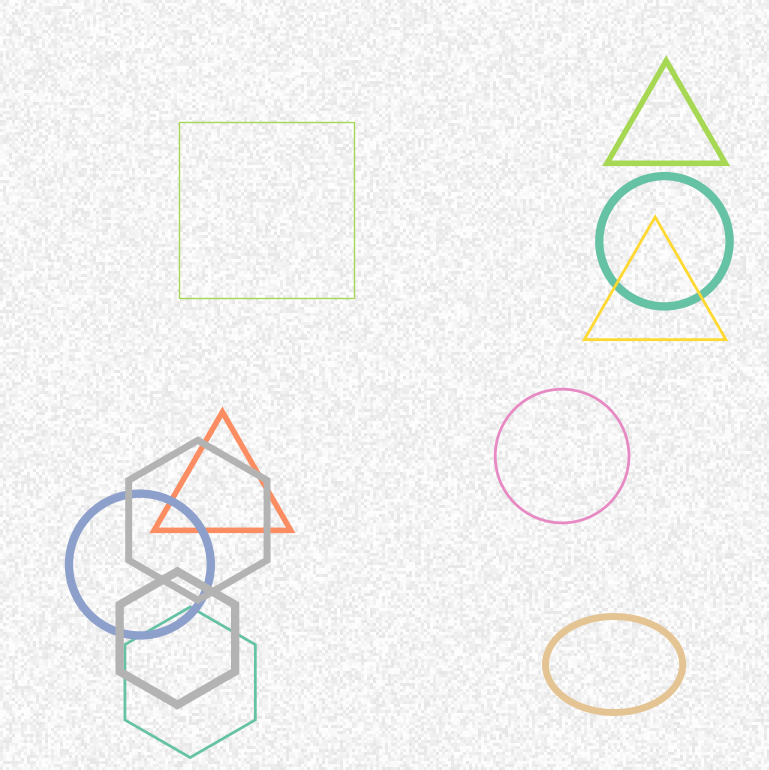[{"shape": "hexagon", "thickness": 1, "radius": 0.49, "center": [0.247, 0.114]}, {"shape": "circle", "thickness": 3, "radius": 0.42, "center": [0.863, 0.687]}, {"shape": "triangle", "thickness": 2, "radius": 0.51, "center": [0.289, 0.362]}, {"shape": "circle", "thickness": 3, "radius": 0.46, "center": [0.182, 0.267]}, {"shape": "circle", "thickness": 1, "radius": 0.43, "center": [0.73, 0.408]}, {"shape": "square", "thickness": 0.5, "radius": 0.57, "center": [0.346, 0.728]}, {"shape": "triangle", "thickness": 2, "radius": 0.44, "center": [0.865, 0.832]}, {"shape": "triangle", "thickness": 1, "radius": 0.53, "center": [0.851, 0.612]}, {"shape": "oval", "thickness": 2.5, "radius": 0.45, "center": [0.797, 0.137]}, {"shape": "hexagon", "thickness": 3, "radius": 0.43, "center": [0.23, 0.171]}, {"shape": "hexagon", "thickness": 2.5, "radius": 0.52, "center": [0.257, 0.324]}]